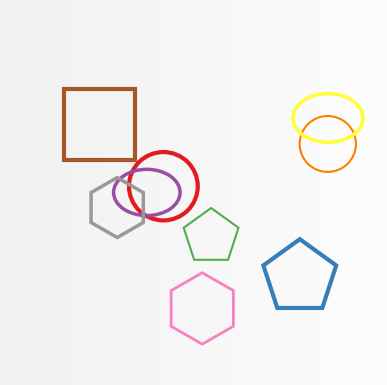[{"shape": "circle", "thickness": 3, "radius": 0.44, "center": [0.422, 0.516]}, {"shape": "pentagon", "thickness": 3, "radius": 0.49, "center": [0.774, 0.28]}, {"shape": "pentagon", "thickness": 1.5, "radius": 0.37, "center": [0.545, 0.385]}, {"shape": "oval", "thickness": 2.5, "radius": 0.43, "center": [0.379, 0.5]}, {"shape": "circle", "thickness": 1.5, "radius": 0.36, "center": [0.846, 0.626]}, {"shape": "oval", "thickness": 2.5, "radius": 0.45, "center": [0.846, 0.694]}, {"shape": "square", "thickness": 3, "radius": 0.46, "center": [0.257, 0.676]}, {"shape": "hexagon", "thickness": 2, "radius": 0.46, "center": [0.522, 0.199]}, {"shape": "hexagon", "thickness": 2.5, "radius": 0.39, "center": [0.302, 0.461]}]